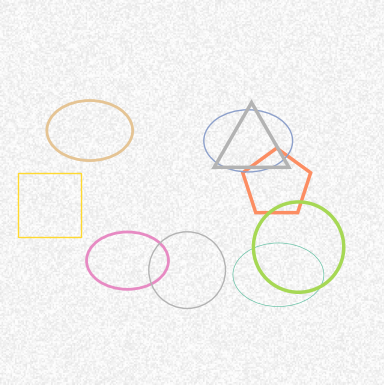[{"shape": "oval", "thickness": 0.5, "radius": 0.59, "center": [0.723, 0.286]}, {"shape": "pentagon", "thickness": 2.5, "radius": 0.46, "center": [0.719, 0.523]}, {"shape": "oval", "thickness": 1, "radius": 0.58, "center": [0.645, 0.634]}, {"shape": "oval", "thickness": 2, "radius": 0.53, "center": [0.331, 0.323]}, {"shape": "circle", "thickness": 2.5, "radius": 0.59, "center": [0.776, 0.358]}, {"shape": "square", "thickness": 1, "radius": 0.41, "center": [0.129, 0.467]}, {"shape": "oval", "thickness": 2, "radius": 0.56, "center": [0.233, 0.661]}, {"shape": "circle", "thickness": 1, "radius": 0.5, "center": [0.486, 0.298]}, {"shape": "triangle", "thickness": 2.5, "radius": 0.56, "center": [0.653, 0.621]}]